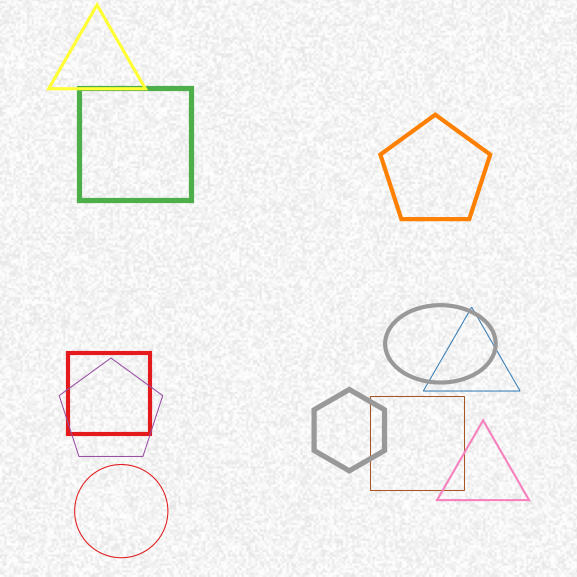[{"shape": "square", "thickness": 2, "radius": 0.35, "center": [0.189, 0.317]}, {"shape": "circle", "thickness": 0.5, "radius": 0.4, "center": [0.21, 0.114]}, {"shape": "triangle", "thickness": 0.5, "radius": 0.48, "center": [0.817, 0.37]}, {"shape": "square", "thickness": 2.5, "radius": 0.49, "center": [0.234, 0.75]}, {"shape": "pentagon", "thickness": 0.5, "radius": 0.47, "center": [0.192, 0.285]}, {"shape": "pentagon", "thickness": 2, "radius": 0.5, "center": [0.754, 0.701]}, {"shape": "triangle", "thickness": 1.5, "radius": 0.48, "center": [0.168, 0.894]}, {"shape": "square", "thickness": 0.5, "radius": 0.41, "center": [0.722, 0.232]}, {"shape": "triangle", "thickness": 1, "radius": 0.46, "center": [0.836, 0.179]}, {"shape": "hexagon", "thickness": 2.5, "radius": 0.35, "center": [0.605, 0.254]}, {"shape": "oval", "thickness": 2, "radius": 0.48, "center": [0.763, 0.404]}]